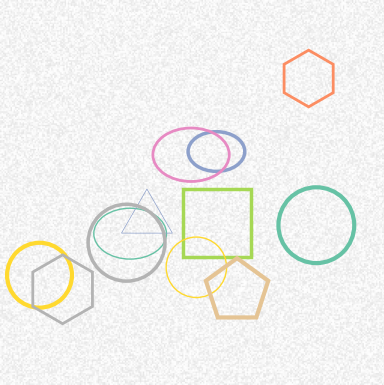[{"shape": "circle", "thickness": 3, "radius": 0.49, "center": [0.822, 0.415]}, {"shape": "oval", "thickness": 1, "radius": 0.47, "center": [0.338, 0.393]}, {"shape": "hexagon", "thickness": 2, "radius": 0.37, "center": [0.802, 0.796]}, {"shape": "oval", "thickness": 2.5, "radius": 0.37, "center": [0.562, 0.606]}, {"shape": "triangle", "thickness": 0.5, "radius": 0.38, "center": [0.382, 0.433]}, {"shape": "oval", "thickness": 2, "radius": 0.5, "center": [0.496, 0.598]}, {"shape": "square", "thickness": 2.5, "radius": 0.44, "center": [0.565, 0.421]}, {"shape": "circle", "thickness": 3, "radius": 0.42, "center": [0.103, 0.285]}, {"shape": "circle", "thickness": 1, "radius": 0.39, "center": [0.51, 0.306]}, {"shape": "pentagon", "thickness": 3, "radius": 0.43, "center": [0.616, 0.244]}, {"shape": "circle", "thickness": 2.5, "radius": 0.5, "center": [0.329, 0.37]}, {"shape": "hexagon", "thickness": 2, "radius": 0.45, "center": [0.163, 0.249]}]